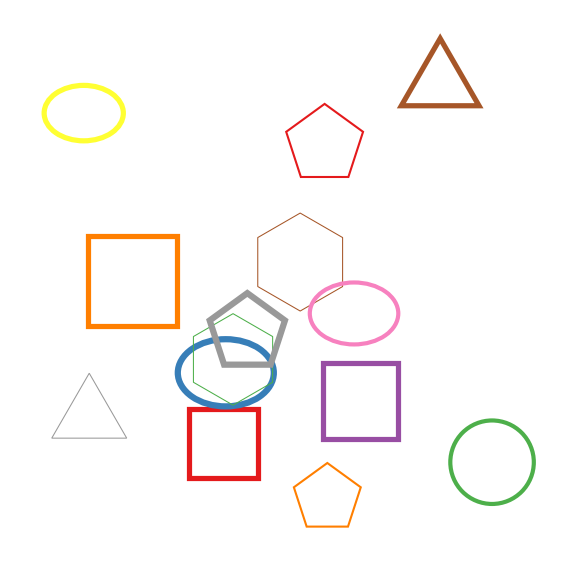[{"shape": "square", "thickness": 2.5, "radius": 0.3, "center": [0.387, 0.231]}, {"shape": "pentagon", "thickness": 1, "radius": 0.35, "center": [0.562, 0.749]}, {"shape": "oval", "thickness": 3, "radius": 0.42, "center": [0.391, 0.354]}, {"shape": "hexagon", "thickness": 0.5, "radius": 0.4, "center": [0.404, 0.377]}, {"shape": "circle", "thickness": 2, "radius": 0.36, "center": [0.852, 0.199]}, {"shape": "square", "thickness": 2.5, "radius": 0.33, "center": [0.625, 0.305]}, {"shape": "pentagon", "thickness": 1, "radius": 0.3, "center": [0.567, 0.137]}, {"shape": "square", "thickness": 2.5, "radius": 0.39, "center": [0.229, 0.513]}, {"shape": "oval", "thickness": 2.5, "radius": 0.34, "center": [0.145, 0.803]}, {"shape": "hexagon", "thickness": 0.5, "radius": 0.42, "center": [0.52, 0.545]}, {"shape": "triangle", "thickness": 2.5, "radius": 0.39, "center": [0.762, 0.855]}, {"shape": "oval", "thickness": 2, "radius": 0.38, "center": [0.613, 0.456]}, {"shape": "triangle", "thickness": 0.5, "radius": 0.37, "center": [0.155, 0.278]}, {"shape": "pentagon", "thickness": 3, "radius": 0.34, "center": [0.428, 0.423]}]